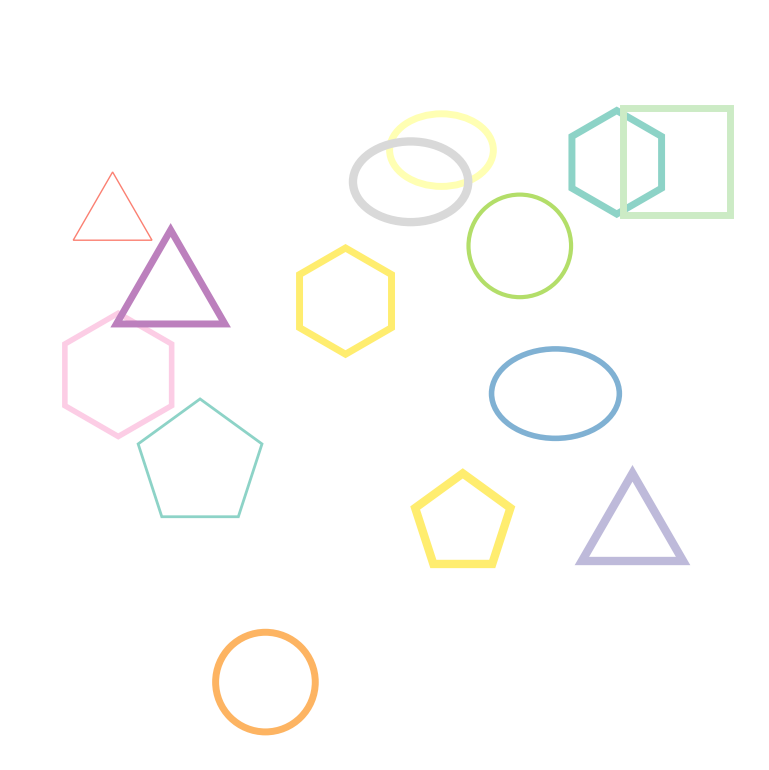[{"shape": "hexagon", "thickness": 2.5, "radius": 0.34, "center": [0.801, 0.789]}, {"shape": "pentagon", "thickness": 1, "radius": 0.42, "center": [0.26, 0.397]}, {"shape": "oval", "thickness": 2.5, "radius": 0.34, "center": [0.573, 0.805]}, {"shape": "triangle", "thickness": 3, "radius": 0.38, "center": [0.821, 0.309]}, {"shape": "triangle", "thickness": 0.5, "radius": 0.3, "center": [0.146, 0.718]}, {"shape": "oval", "thickness": 2, "radius": 0.41, "center": [0.721, 0.489]}, {"shape": "circle", "thickness": 2.5, "radius": 0.32, "center": [0.345, 0.114]}, {"shape": "circle", "thickness": 1.5, "radius": 0.33, "center": [0.675, 0.681]}, {"shape": "hexagon", "thickness": 2, "radius": 0.4, "center": [0.154, 0.513]}, {"shape": "oval", "thickness": 3, "radius": 0.37, "center": [0.533, 0.764]}, {"shape": "triangle", "thickness": 2.5, "radius": 0.41, "center": [0.222, 0.62]}, {"shape": "square", "thickness": 2.5, "radius": 0.35, "center": [0.879, 0.79]}, {"shape": "hexagon", "thickness": 2.5, "radius": 0.34, "center": [0.449, 0.609]}, {"shape": "pentagon", "thickness": 3, "radius": 0.33, "center": [0.601, 0.32]}]